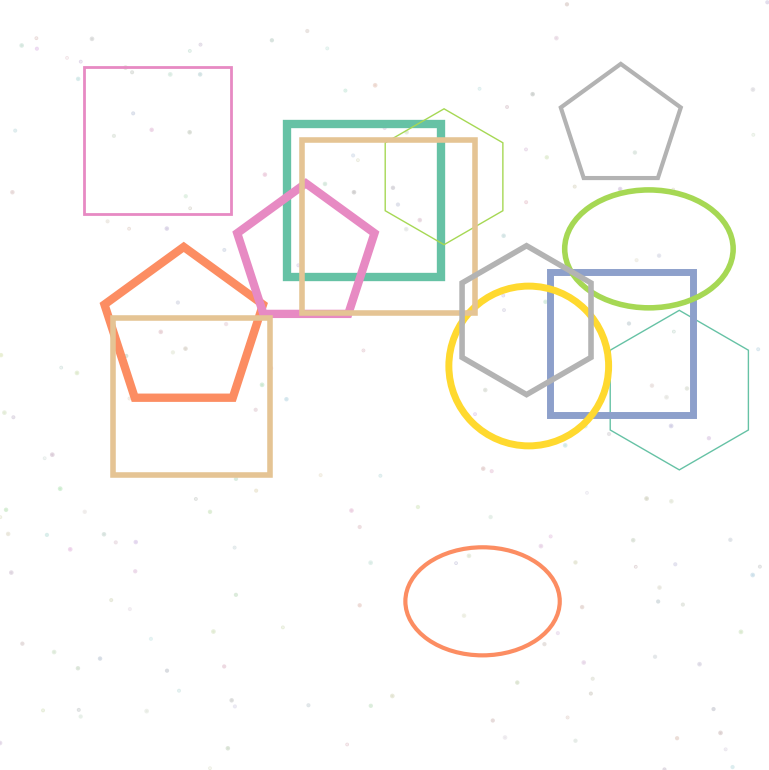[{"shape": "hexagon", "thickness": 0.5, "radius": 0.52, "center": [0.882, 0.493]}, {"shape": "square", "thickness": 3, "radius": 0.5, "center": [0.472, 0.74]}, {"shape": "oval", "thickness": 1.5, "radius": 0.5, "center": [0.627, 0.219]}, {"shape": "pentagon", "thickness": 3, "radius": 0.54, "center": [0.239, 0.571]}, {"shape": "square", "thickness": 2.5, "radius": 0.46, "center": [0.807, 0.554]}, {"shape": "pentagon", "thickness": 3, "radius": 0.47, "center": [0.397, 0.668]}, {"shape": "square", "thickness": 1, "radius": 0.48, "center": [0.205, 0.818]}, {"shape": "oval", "thickness": 2, "radius": 0.55, "center": [0.843, 0.677]}, {"shape": "hexagon", "thickness": 0.5, "radius": 0.44, "center": [0.577, 0.77]}, {"shape": "circle", "thickness": 2.5, "radius": 0.52, "center": [0.687, 0.525]}, {"shape": "square", "thickness": 2, "radius": 0.51, "center": [0.248, 0.485]}, {"shape": "square", "thickness": 2, "radius": 0.56, "center": [0.505, 0.706]}, {"shape": "pentagon", "thickness": 1.5, "radius": 0.41, "center": [0.806, 0.835]}, {"shape": "hexagon", "thickness": 2, "radius": 0.48, "center": [0.684, 0.584]}]